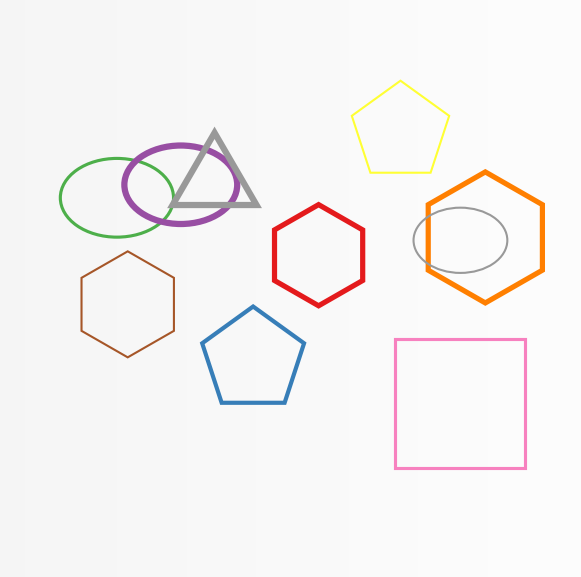[{"shape": "hexagon", "thickness": 2.5, "radius": 0.44, "center": [0.548, 0.557]}, {"shape": "pentagon", "thickness": 2, "radius": 0.46, "center": [0.435, 0.376]}, {"shape": "oval", "thickness": 1.5, "radius": 0.49, "center": [0.201, 0.657]}, {"shape": "oval", "thickness": 3, "radius": 0.49, "center": [0.311, 0.679]}, {"shape": "hexagon", "thickness": 2.5, "radius": 0.57, "center": [0.835, 0.588]}, {"shape": "pentagon", "thickness": 1, "radius": 0.44, "center": [0.689, 0.771]}, {"shape": "hexagon", "thickness": 1, "radius": 0.46, "center": [0.22, 0.472]}, {"shape": "square", "thickness": 1.5, "radius": 0.56, "center": [0.791, 0.3]}, {"shape": "triangle", "thickness": 3, "radius": 0.42, "center": [0.369, 0.686]}, {"shape": "oval", "thickness": 1, "radius": 0.4, "center": [0.792, 0.583]}]